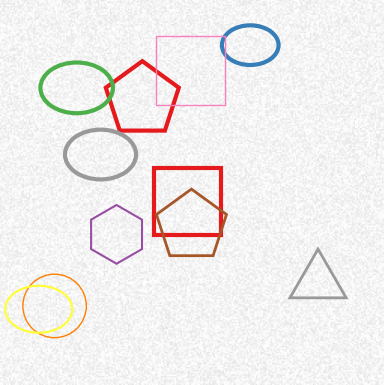[{"shape": "pentagon", "thickness": 3, "radius": 0.5, "center": [0.37, 0.741]}, {"shape": "square", "thickness": 3, "radius": 0.44, "center": [0.487, 0.476]}, {"shape": "oval", "thickness": 3, "radius": 0.37, "center": [0.65, 0.883]}, {"shape": "oval", "thickness": 3, "radius": 0.47, "center": [0.199, 0.772]}, {"shape": "hexagon", "thickness": 1.5, "radius": 0.38, "center": [0.303, 0.391]}, {"shape": "circle", "thickness": 1, "radius": 0.41, "center": [0.142, 0.205]}, {"shape": "oval", "thickness": 1.5, "radius": 0.44, "center": [0.101, 0.197]}, {"shape": "pentagon", "thickness": 2, "radius": 0.48, "center": [0.497, 0.413]}, {"shape": "square", "thickness": 1, "radius": 0.45, "center": [0.495, 0.816]}, {"shape": "oval", "thickness": 3, "radius": 0.46, "center": [0.261, 0.599]}, {"shape": "triangle", "thickness": 2, "radius": 0.42, "center": [0.826, 0.269]}]